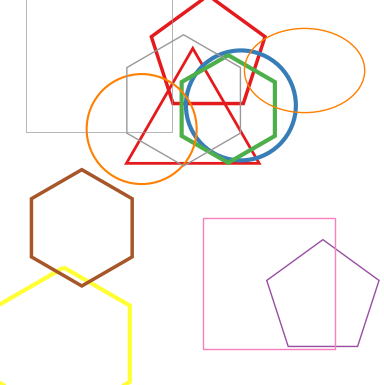[{"shape": "pentagon", "thickness": 2.5, "radius": 0.78, "center": [0.541, 0.857]}, {"shape": "triangle", "thickness": 2, "radius": 1.0, "center": [0.501, 0.675]}, {"shape": "circle", "thickness": 3, "radius": 0.71, "center": [0.626, 0.726]}, {"shape": "hexagon", "thickness": 3, "radius": 0.7, "center": [0.593, 0.717]}, {"shape": "pentagon", "thickness": 1, "radius": 0.77, "center": [0.839, 0.224]}, {"shape": "circle", "thickness": 1.5, "radius": 0.71, "center": [0.368, 0.665]}, {"shape": "oval", "thickness": 1, "radius": 0.78, "center": [0.791, 0.817]}, {"shape": "hexagon", "thickness": 3, "radius": 0.99, "center": [0.166, 0.107]}, {"shape": "hexagon", "thickness": 2.5, "radius": 0.76, "center": [0.212, 0.408]}, {"shape": "square", "thickness": 1, "radius": 0.86, "center": [0.7, 0.264]}, {"shape": "square", "thickness": 0.5, "radius": 0.94, "center": [0.258, 0.846]}, {"shape": "hexagon", "thickness": 1, "radius": 0.85, "center": [0.477, 0.739]}]